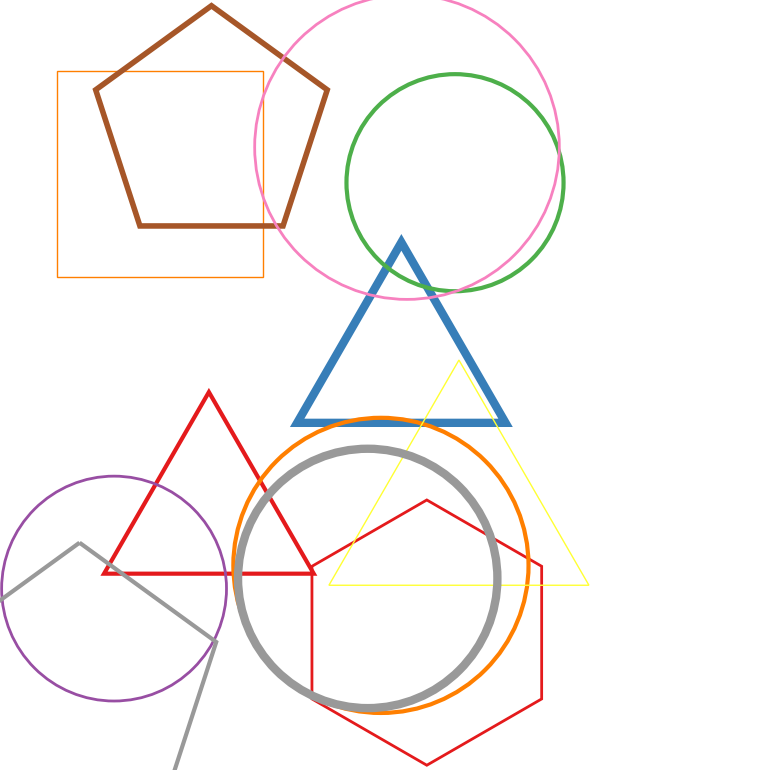[{"shape": "triangle", "thickness": 1.5, "radius": 0.79, "center": [0.271, 0.334]}, {"shape": "hexagon", "thickness": 1, "radius": 0.86, "center": [0.554, 0.178]}, {"shape": "triangle", "thickness": 3, "radius": 0.78, "center": [0.521, 0.529]}, {"shape": "circle", "thickness": 1.5, "radius": 0.7, "center": [0.591, 0.763]}, {"shape": "circle", "thickness": 1, "radius": 0.73, "center": [0.148, 0.236]}, {"shape": "square", "thickness": 0.5, "radius": 0.67, "center": [0.208, 0.773]}, {"shape": "circle", "thickness": 1.5, "radius": 0.96, "center": [0.495, 0.266]}, {"shape": "triangle", "thickness": 0.5, "radius": 0.97, "center": [0.596, 0.337]}, {"shape": "pentagon", "thickness": 2, "radius": 0.79, "center": [0.275, 0.834]}, {"shape": "circle", "thickness": 1, "radius": 0.99, "center": [0.529, 0.809]}, {"shape": "circle", "thickness": 3, "radius": 0.84, "center": [0.478, 0.249]}, {"shape": "pentagon", "thickness": 1.5, "radius": 0.93, "center": [0.103, 0.109]}]